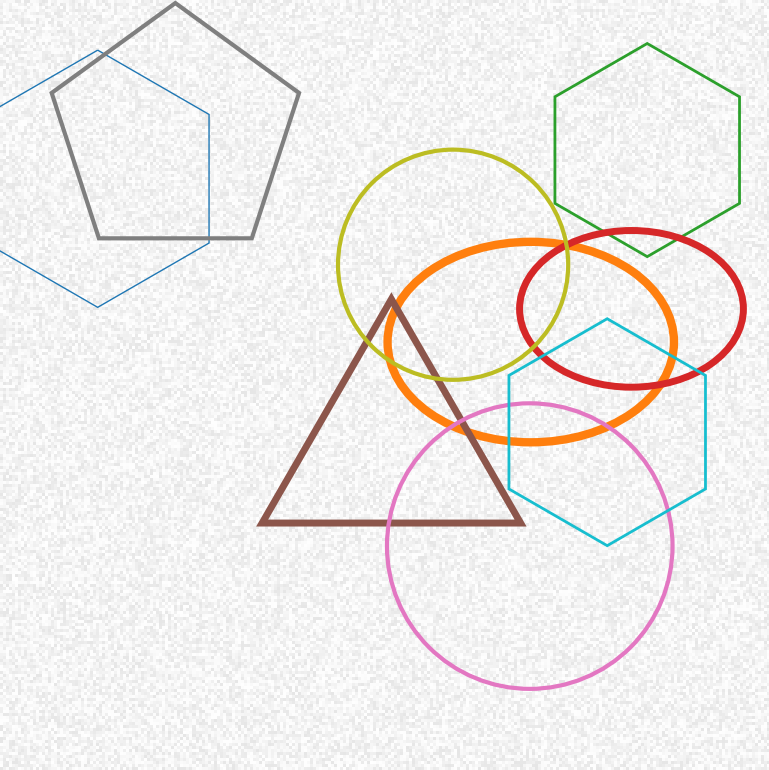[{"shape": "hexagon", "thickness": 0.5, "radius": 0.84, "center": [0.127, 0.768]}, {"shape": "oval", "thickness": 3, "radius": 0.93, "center": [0.689, 0.556]}, {"shape": "hexagon", "thickness": 1, "radius": 0.69, "center": [0.841, 0.805]}, {"shape": "oval", "thickness": 2.5, "radius": 0.73, "center": [0.82, 0.599]}, {"shape": "triangle", "thickness": 2.5, "radius": 0.97, "center": [0.508, 0.418]}, {"shape": "circle", "thickness": 1.5, "radius": 0.93, "center": [0.688, 0.291]}, {"shape": "pentagon", "thickness": 1.5, "radius": 0.84, "center": [0.228, 0.827]}, {"shape": "circle", "thickness": 1.5, "radius": 0.75, "center": [0.588, 0.656]}, {"shape": "hexagon", "thickness": 1, "radius": 0.74, "center": [0.789, 0.439]}]